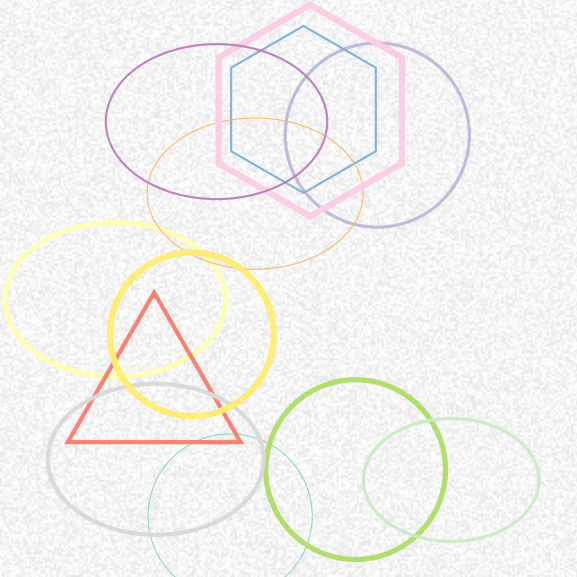[{"shape": "circle", "thickness": 0.5, "radius": 0.71, "center": [0.399, 0.106]}, {"shape": "oval", "thickness": 2.5, "radius": 0.95, "center": [0.2, 0.48]}, {"shape": "circle", "thickness": 1.5, "radius": 0.8, "center": [0.653, 0.765]}, {"shape": "triangle", "thickness": 2, "radius": 0.86, "center": [0.267, 0.32]}, {"shape": "hexagon", "thickness": 1, "radius": 0.72, "center": [0.526, 0.81]}, {"shape": "oval", "thickness": 0.5, "radius": 0.94, "center": [0.442, 0.664]}, {"shape": "circle", "thickness": 2.5, "radius": 0.78, "center": [0.616, 0.186]}, {"shape": "hexagon", "thickness": 3, "radius": 0.92, "center": [0.537, 0.808]}, {"shape": "oval", "thickness": 2, "radius": 0.94, "center": [0.27, 0.204]}, {"shape": "oval", "thickness": 1, "radius": 0.96, "center": [0.375, 0.789]}, {"shape": "oval", "thickness": 1.5, "radius": 0.76, "center": [0.781, 0.168]}, {"shape": "circle", "thickness": 3, "radius": 0.71, "center": [0.332, 0.42]}]